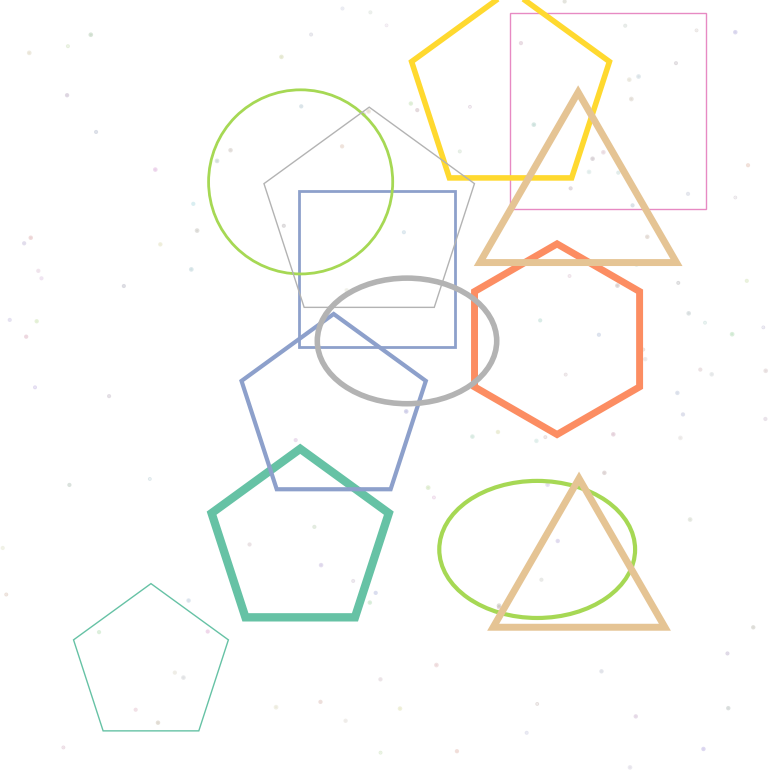[{"shape": "pentagon", "thickness": 0.5, "radius": 0.53, "center": [0.196, 0.136]}, {"shape": "pentagon", "thickness": 3, "radius": 0.61, "center": [0.39, 0.296]}, {"shape": "hexagon", "thickness": 2.5, "radius": 0.62, "center": [0.723, 0.559]}, {"shape": "square", "thickness": 1, "radius": 0.51, "center": [0.49, 0.65]}, {"shape": "pentagon", "thickness": 1.5, "radius": 0.63, "center": [0.433, 0.466]}, {"shape": "square", "thickness": 0.5, "radius": 0.64, "center": [0.789, 0.856]}, {"shape": "circle", "thickness": 1, "radius": 0.6, "center": [0.39, 0.764]}, {"shape": "oval", "thickness": 1.5, "radius": 0.64, "center": [0.698, 0.286]}, {"shape": "pentagon", "thickness": 2, "radius": 0.68, "center": [0.663, 0.878]}, {"shape": "triangle", "thickness": 2.5, "radius": 0.64, "center": [0.752, 0.25]}, {"shape": "triangle", "thickness": 2.5, "radius": 0.74, "center": [0.751, 0.733]}, {"shape": "pentagon", "thickness": 0.5, "radius": 0.72, "center": [0.479, 0.717]}, {"shape": "oval", "thickness": 2, "radius": 0.58, "center": [0.529, 0.557]}]